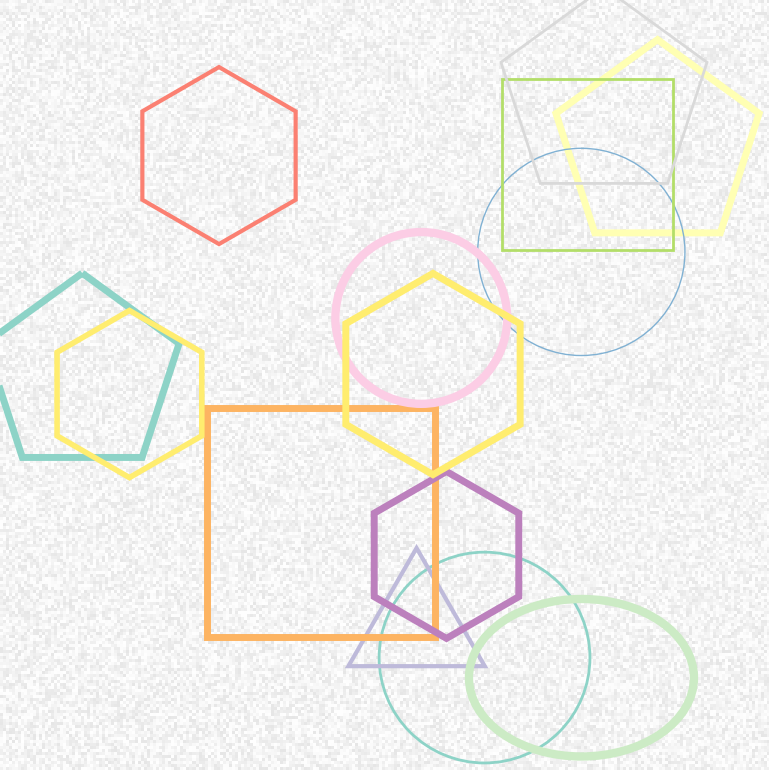[{"shape": "pentagon", "thickness": 2.5, "radius": 0.66, "center": [0.107, 0.513]}, {"shape": "circle", "thickness": 1, "radius": 0.68, "center": [0.629, 0.146]}, {"shape": "pentagon", "thickness": 2.5, "radius": 0.69, "center": [0.854, 0.81]}, {"shape": "triangle", "thickness": 1.5, "radius": 0.51, "center": [0.541, 0.186]}, {"shape": "hexagon", "thickness": 1.5, "radius": 0.57, "center": [0.284, 0.798]}, {"shape": "circle", "thickness": 0.5, "radius": 0.67, "center": [0.755, 0.673]}, {"shape": "square", "thickness": 2.5, "radius": 0.74, "center": [0.417, 0.322]}, {"shape": "square", "thickness": 1, "radius": 0.56, "center": [0.763, 0.786]}, {"shape": "circle", "thickness": 3, "radius": 0.56, "center": [0.547, 0.587]}, {"shape": "pentagon", "thickness": 1, "radius": 0.7, "center": [0.784, 0.876]}, {"shape": "hexagon", "thickness": 2.5, "radius": 0.54, "center": [0.58, 0.279]}, {"shape": "oval", "thickness": 3, "radius": 0.73, "center": [0.755, 0.12]}, {"shape": "hexagon", "thickness": 2, "radius": 0.54, "center": [0.168, 0.488]}, {"shape": "hexagon", "thickness": 2.5, "radius": 0.65, "center": [0.562, 0.514]}]